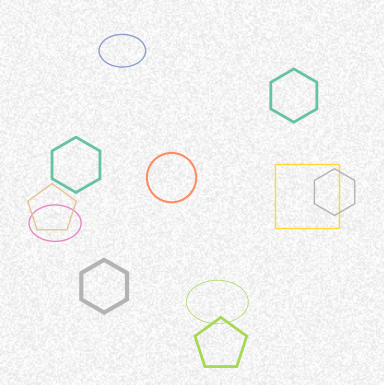[{"shape": "hexagon", "thickness": 2, "radius": 0.35, "center": [0.763, 0.752]}, {"shape": "hexagon", "thickness": 2, "radius": 0.36, "center": [0.197, 0.572]}, {"shape": "circle", "thickness": 1.5, "radius": 0.32, "center": [0.446, 0.539]}, {"shape": "oval", "thickness": 1, "radius": 0.3, "center": [0.318, 0.868]}, {"shape": "oval", "thickness": 1, "radius": 0.34, "center": [0.143, 0.42]}, {"shape": "oval", "thickness": 0.5, "radius": 0.4, "center": [0.564, 0.216]}, {"shape": "pentagon", "thickness": 2, "radius": 0.35, "center": [0.574, 0.105]}, {"shape": "square", "thickness": 1, "radius": 0.41, "center": [0.797, 0.491]}, {"shape": "pentagon", "thickness": 1, "radius": 0.33, "center": [0.135, 0.457]}, {"shape": "hexagon", "thickness": 3, "radius": 0.34, "center": [0.271, 0.257]}, {"shape": "hexagon", "thickness": 1, "radius": 0.3, "center": [0.869, 0.501]}]